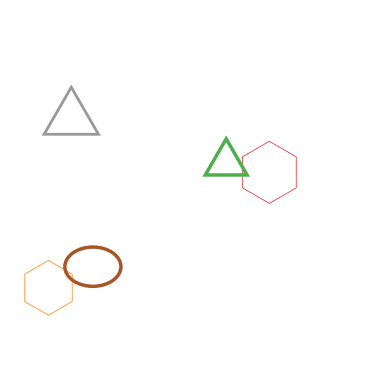[{"shape": "hexagon", "thickness": 0.5, "radius": 0.4, "center": [0.7, 0.552]}, {"shape": "triangle", "thickness": 2.5, "radius": 0.31, "center": [0.588, 0.577]}, {"shape": "hexagon", "thickness": 0.5, "radius": 0.36, "center": [0.126, 0.252]}, {"shape": "oval", "thickness": 2.5, "radius": 0.36, "center": [0.241, 0.307]}, {"shape": "triangle", "thickness": 2, "radius": 0.41, "center": [0.185, 0.692]}]